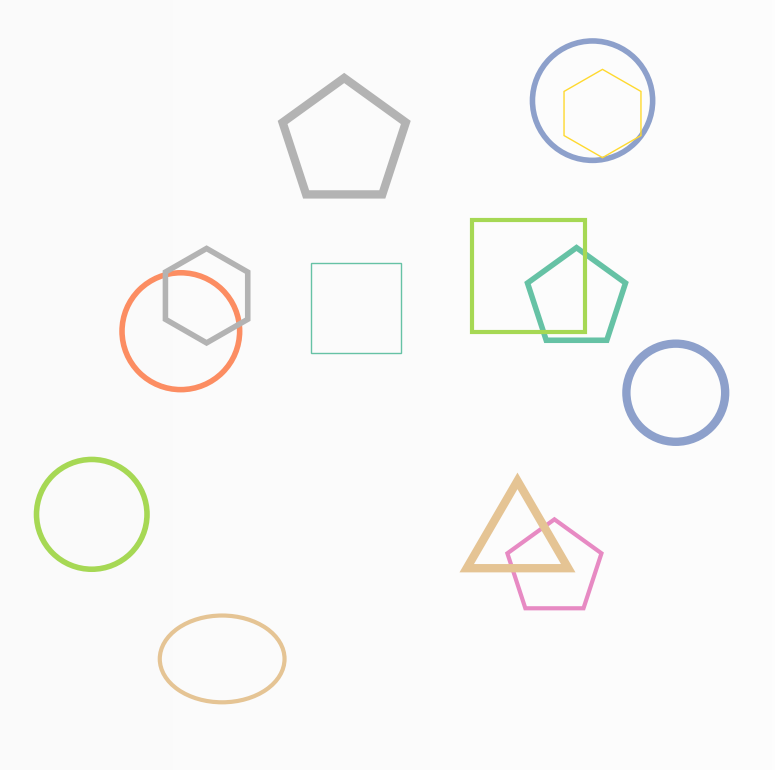[{"shape": "square", "thickness": 0.5, "radius": 0.29, "center": [0.46, 0.6]}, {"shape": "pentagon", "thickness": 2, "radius": 0.33, "center": [0.744, 0.612]}, {"shape": "circle", "thickness": 2, "radius": 0.38, "center": [0.233, 0.57]}, {"shape": "circle", "thickness": 2, "radius": 0.39, "center": [0.765, 0.869]}, {"shape": "circle", "thickness": 3, "radius": 0.32, "center": [0.872, 0.49]}, {"shape": "pentagon", "thickness": 1.5, "radius": 0.32, "center": [0.715, 0.262]}, {"shape": "circle", "thickness": 2, "radius": 0.36, "center": [0.118, 0.332]}, {"shape": "square", "thickness": 1.5, "radius": 0.36, "center": [0.682, 0.642]}, {"shape": "hexagon", "thickness": 0.5, "radius": 0.29, "center": [0.777, 0.853]}, {"shape": "oval", "thickness": 1.5, "radius": 0.4, "center": [0.287, 0.144]}, {"shape": "triangle", "thickness": 3, "radius": 0.38, "center": [0.668, 0.3]}, {"shape": "hexagon", "thickness": 2, "radius": 0.31, "center": [0.267, 0.616]}, {"shape": "pentagon", "thickness": 3, "radius": 0.42, "center": [0.444, 0.815]}]